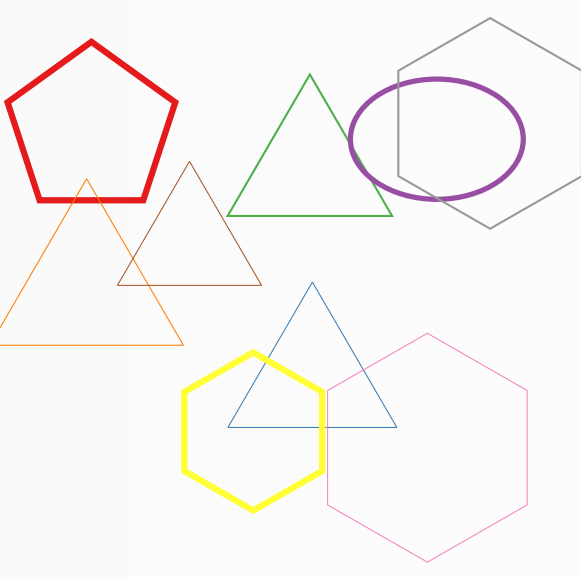[{"shape": "pentagon", "thickness": 3, "radius": 0.76, "center": [0.157, 0.775]}, {"shape": "triangle", "thickness": 0.5, "radius": 0.84, "center": [0.537, 0.343]}, {"shape": "triangle", "thickness": 1, "radius": 0.82, "center": [0.533, 0.707]}, {"shape": "oval", "thickness": 2.5, "radius": 0.74, "center": [0.752, 0.758]}, {"shape": "triangle", "thickness": 0.5, "radius": 0.96, "center": [0.149, 0.497]}, {"shape": "hexagon", "thickness": 3, "radius": 0.68, "center": [0.436, 0.252]}, {"shape": "triangle", "thickness": 0.5, "radius": 0.72, "center": [0.326, 0.577]}, {"shape": "hexagon", "thickness": 0.5, "radius": 0.99, "center": [0.735, 0.224]}, {"shape": "hexagon", "thickness": 1, "radius": 0.91, "center": [0.843, 0.785]}]